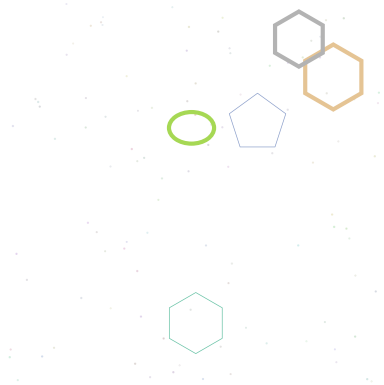[{"shape": "hexagon", "thickness": 0.5, "radius": 0.4, "center": [0.509, 0.161]}, {"shape": "pentagon", "thickness": 0.5, "radius": 0.39, "center": [0.669, 0.681]}, {"shape": "oval", "thickness": 3, "radius": 0.29, "center": [0.497, 0.668]}, {"shape": "hexagon", "thickness": 3, "radius": 0.42, "center": [0.866, 0.8]}, {"shape": "hexagon", "thickness": 3, "radius": 0.36, "center": [0.776, 0.899]}]